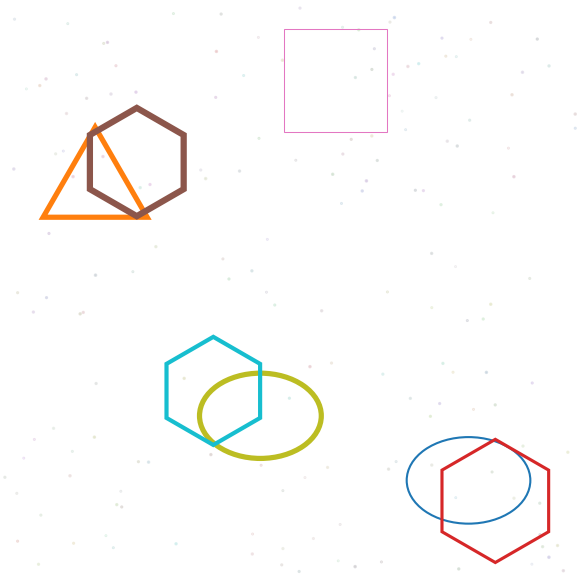[{"shape": "oval", "thickness": 1, "radius": 0.54, "center": [0.811, 0.167]}, {"shape": "triangle", "thickness": 2.5, "radius": 0.52, "center": [0.165, 0.675]}, {"shape": "hexagon", "thickness": 1.5, "radius": 0.53, "center": [0.858, 0.132]}, {"shape": "hexagon", "thickness": 3, "radius": 0.47, "center": [0.237, 0.719]}, {"shape": "square", "thickness": 0.5, "radius": 0.44, "center": [0.58, 0.86]}, {"shape": "oval", "thickness": 2.5, "radius": 0.53, "center": [0.451, 0.279]}, {"shape": "hexagon", "thickness": 2, "radius": 0.47, "center": [0.369, 0.322]}]